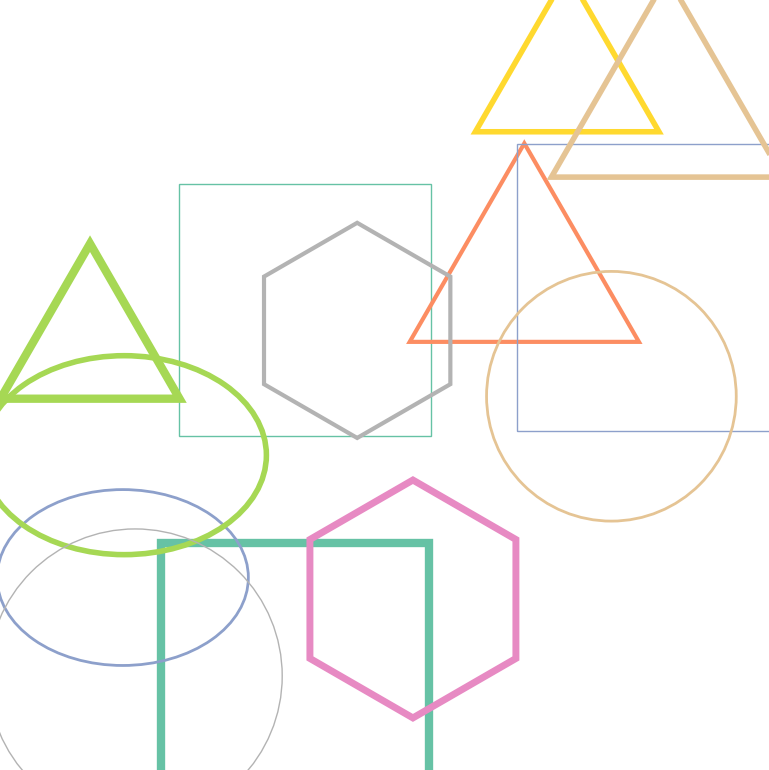[{"shape": "square", "thickness": 3, "radius": 0.87, "center": [0.383, 0.121]}, {"shape": "square", "thickness": 0.5, "radius": 0.82, "center": [0.396, 0.597]}, {"shape": "triangle", "thickness": 1.5, "radius": 0.86, "center": [0.681, 0.642]}, {"shape": "oval", "thickness": 1, "radius": 0.82, "center": [0.159, 0.25]}, {"shape": "square", "thickness": 0.5, "radius": 0.93, "center": [0.858, 0.627]}, {"shape": "hexagon", "thickness": 2.5, "radius": 0.77, "center": [0.536, 0.222]}, {"shape": "oval", "thickness": 2, "radius": 0.92, "center": [0.161, 0.409]}, {"shape": "triangle", "thickness": 3, "radius": 0.67, "center": [0.117, 0.549]}, {"shape": "triangle", "thickness": 2, "radius": 0.69, "center": [0.737, 0.898]}, {"shape": "circle", "thickness": 1, "radius": 0.81, "center": [0.794, 0.485]}, {"shape": "triangle", "thickness": 2, "radius": 0.87, "center": [0.866, 0.857]}, {"shape": "hexagon", "thickness": 1.5, "radius": 0.7, "center": [0.464, 0.571]}, {"shape": "circle", "thickness": 0.5, "radius": 0.95, "center": [0.176, 0.122]}]